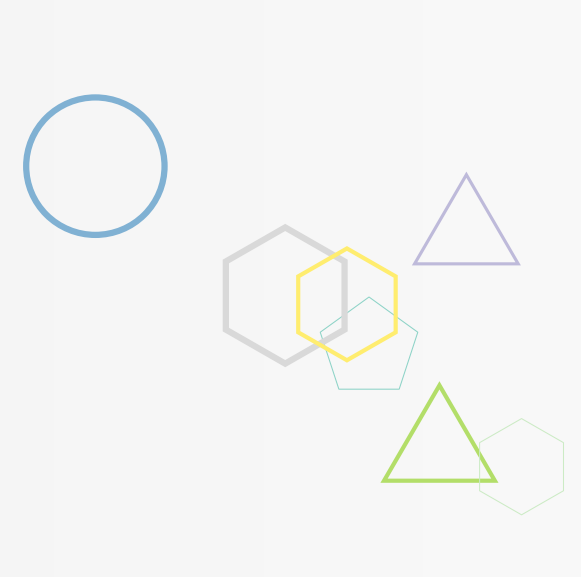[{"shape": "pentagon", "thickness": 0.5, "radius": 0.44, "center": [0.635, 0.397]}, {"shape": "triangle", "thickness": 1.5, "radius": 0.51, "center": [0.802, 0.594]}, {"shape": "circle", "thickness": 3, "radius": 0.6, "center": [0.164, 0.711]}, {"shape": "triangle", "thickness": 2, "radius": 0.55, "center": [0.756, 0.222]}, {"shape": "hexagon", "thickness": 3, "radius": 0.59, "center": [0.491, 0.487]}, {"shape": "hexagon", "thickness": 0.5, "radius": 0.42, "center": [0.897, 0.191]}, {"shape": "hexagon", "thickness": 2, "radius": 0.48, "center": [0.597, 0.472]}]